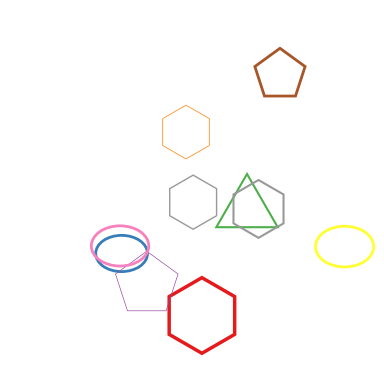[{"shape": "hexagon", "thickness": 2.5, "radius": 0.49, "center": [0.524, 0.181]}, {"shape": "oval", "thickness": 2, "radius": 0.34, "center": [0.316, 0.342]}, {"shape": "triangle", "thickness": 1.5, "radius": 0.46, "center": [0.642, 0.456]}, {"shape": "pentagon", "thickness": 0.5, "radius": 0.43, "center": [0.381, 0.262]}, {"shape": "hexagon", "thickness": 0.5, "radius": 0.35, "center": [0.483, 0.657]}, {"shape": "oval", "thickness": 2, "radius": 0.38, "center": [0.895, 0.36]}, {"shape": "pentagon", "thickness": 2, "radius": 0.34, "center": [0.727, 0.806]}, {"shape": "oval", "thickness": 2, "radius": 0.37, "center": [0.312, 0.361]}, {"shape": "hexagon", "thickness": 1, "radius": 0.35, "center": [0.502, 0.475]}, {"shape": "hexagon", "thickness": 1.5, "radius": 0.38, "center": [0.671, 0.457]}]